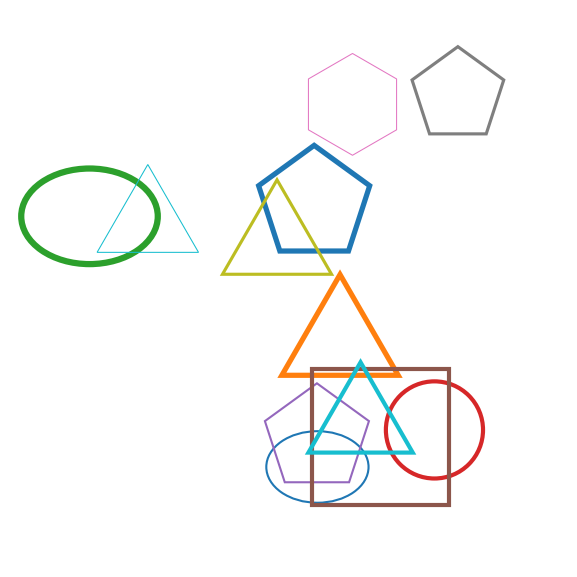[{"shape": "pentagon", "thickness": 2.5, "radius": 0.51, "center": [0.544, 0.646]}, {"shape": "oval", "thickness": 1, "radius": 0.44, "center": [0.55, 0.191]}, {"shape": "triangle", "thickness": 2.5, "radius": 0.58, "center": [0.589, 0.407]}, {"shape": "oval", "thickness": 3, "radius": 0.59, "center": [0.155, 0.625]}, {"shape": "circle", "thickness": 2, "radius": 0.42, "center": [0.752, 0.255]}, {"shape": "pentagon", "thickness": 1, "radius": 0.47, "center": [0.549, 0.241]}, {"shape": "square", "thickness": 2, "radius": 0.59, "center": [0.659, 0.243]}, {"shape": "hexagon", "thickness": 0.5, "radius": 0.44, "center": [0.61, 0.818]}, {"shape": "pentagon", "thickness": 1.5, "radius": 0.42, "center": [0.793, 0.835]}, {"shape": "triangle", "thickness": 1.5, "radius": 0.55, "center": [0.48, 0.579]}, {"shape": "triangle", "thickness": 2, "radius": 0.52, "center": [0.624, 0.268]}, {"shape": "triangle", "thickness": 0.5, "radius": 0.51, "center": [0.256, 0.613]}]